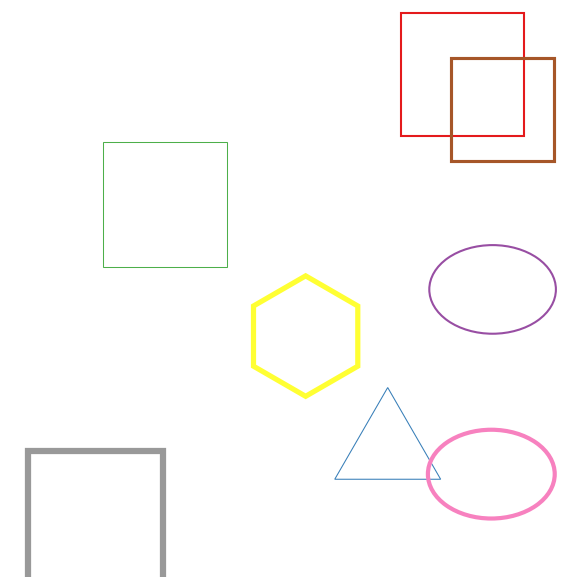[{"shape": "square", "thickness": 1, "radius": 0.53, "center": [0.801, 0.871]}, {"shape": "triangle", "thickness": 0.5, "radius": 0.53, "center": [0.671, 0.222]}, {"shape": "square", "thickness": 0.5, "radius": 0.54, "center": [0.286, 0.645]}, {"shape": "oval", "thickness": 1, "radius": 0.55, "center": [0.853, 0.498]}, {"shape": "hexagon", "thickness": 2.5, "radius": 0.52, "center": [0.529, 0.417]}, {"shape": "square", "thickness": 1.5, "radius": 0.44, "center": [0.871, 0.81]}, {"shape": "oval", "thickness": 2, "radius": 0.55, "center": [0.851, 0.178]}, {"shape": "square", "thickness": 3, "radius": 0.59, "center": [0.165, 0.1]}]